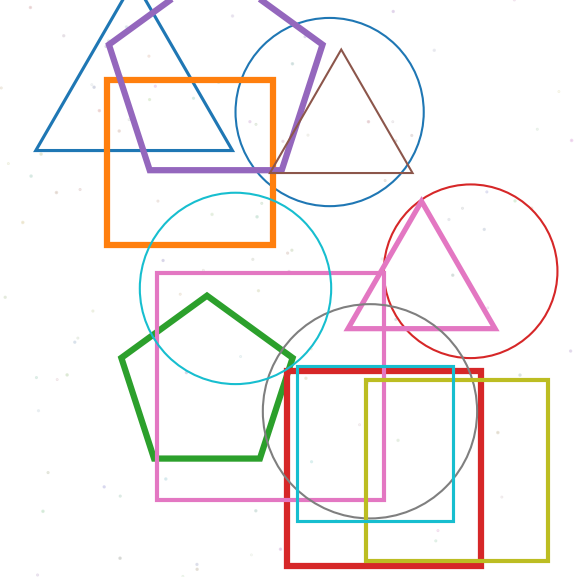[{"shape": "triangle", "thickness": 1.5, "radius": 0.98, "center": [0.232, 0.837]}, {"shape": "circle", "thickness": 1, "radius": 0.81, "center": [0.571, 0.805]}, {"shape": "square", "thickness": 3, "radius": 0.72, "center": [0.329, 0.718]}, {"shape": "pentagon", "thickness": 3, "radius": 0.78, "center": [0.358, 0.331]}, {"shape": "square", "thickness": 3, "radius": 0.84, "center": [0.665, 0.188]}, {"shape": "circle", "thickness": 1, "radius": 0.75, "center": [0.815, 0.529]}, {"shape": "pentagon", "thickness": 3, "radius": 0.97, "center": [0.374, 0.862]}, {"shape": "triangle", "thickness": 1, "radius": 0.71, "center": [0.591, 0.771]}, {"shape": "square", "thickness": 2, "radius": 0.98, "center": [0.468, 0.33]}, {"shape": "triangle", "thickness": 2.5, "radius": 0.74, "center": [0.73, 0.504]}, {"shape": "circle", "thickness": 1, "radius": 0.93, "center": [0.641, 0.287]}, {"shape": "square", "thickness": 2, "radius": 0.79, "center": [0.792, 0.184]}, {"shape": "square", "thickness": 1.5, "radius": 0.67, "center": [0.649, 0.231]}, {"shape": "circle", "thickness": 1, "radius": 0.83, "center": [0.408, 0.5]}]